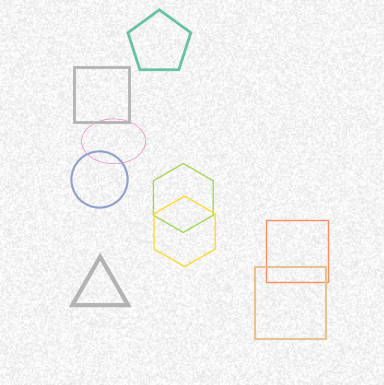[{"shape": "pentagon", "thickness": 2, "radius": 0.43, "center": [0.414, 0.888]}, {"shape": "square", "thickness": 1, "radius": 0.4, "center": [0.771, 0.348]}, {"shape": "circle", "thickness": 1.5, "radius": 0.37, "center": [0.259, 0.534]}, {"shape": "oval", "thickness": 0.5, "radius": 0.42, "center": [0.295, 0.633]}, {"shape": "hexagon", "thickness": 1, "radius": 0.45, "center": [0.476, 0.486]}, {"shape": "hexagon", "thickness": 1, "radius": 0.46, "center": [0.48, 0.399]}, {"shape": "square", "thickness": 1.5, "radius": 0.46, "center": [0.755, 0.213]}, {"shape": "triangle", "thickness": 3, "radius": 0.42, "center": [0.26, 0.249]}, {"shape": "square", "thickness": 2, "radius": 0.36, "center": [0.263, 0.756]}]